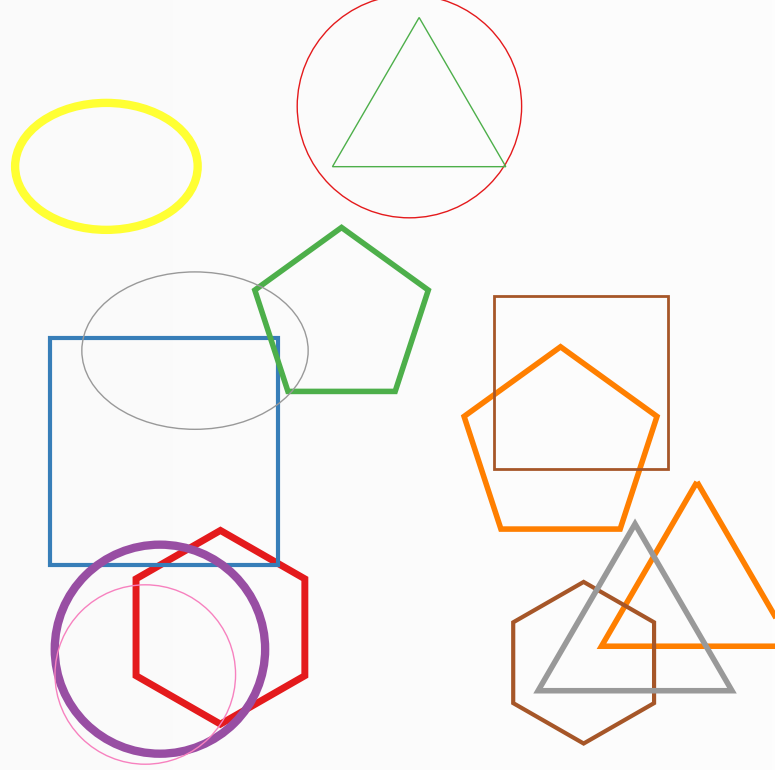[{"shape": "circle", "thickness": 0.5, "radius": 0.72, "center": [0.528, 0.862]}, {"shape": "hexagon", "thickness": 2.5, "radius": 0.63, "center": [0.284, 0.185]}, {"shape": "square", "thickness": 1.5, "radius": 0.74, "center": [0.211, 0.414]}, {"shape": "triangle", "thickness": 0.5, "radius": 0.65, "center": [0.541, 0.848]}, {"shape": "pentagon", "thickness": 2, "radius": 0.59, "center": [0.441, 0.587]}, {"shape": "circle", "thickness": 3, "radius": 0.68, "center": [0.206, 0.157]}, {"shape": "pentagon", "thickness": 2, "radius": 0.65, "center": [0.723, 0.419]}, {"shape": "triangle", "thickness": 2, "radius": 0.71, "center": [0.899, 0.232]}, {"shape": "oval", "thickness": 3, "radius": 0.59, "center": [0.137, 0.784]}, {"shape": "hexagon", "thickness": 1.5, "radius": 0.52, "center": [0.753, 0.139]}, {"shape": "square", "thickness": 1, "radius": 0.56, "center": [0.749, 0.503]}, {"shape": "circle", "thickness": 0.5, "radius": 0.58, "center": [0.187, 0.124]}, {"shape": "triangle", "thickness": 2, "radius": 0.72, "center": [0.819, 0.175]}, {"shape": "oval", "thickness": 0.5, "radius": 0.73, "center": [0.252, 0.545]}]